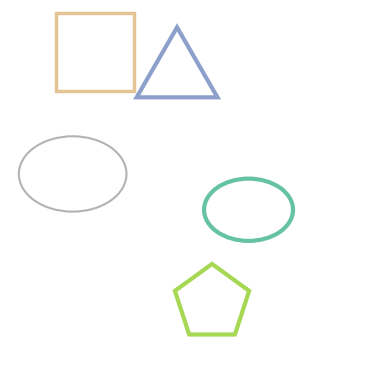[{"shape": "oval", "thickness": 3, "radius": 0.58, "center": [0.646, 0.455]}, {"shape": "triangle", "thickness": 3, "radius": 0.61, "center": [0.46, 0.808]}, {"shape": "pentagon", "thickness": 3, "radius": 0.51, "center": [0.551, 0.213]}, {"shape": "square", "thickness": 2.5, "radius": 0.51, "center": [0.247, 0.866]}, {"shape": "oval", "thickness": 1.5, "radius": 0.7, "center": [0.189, 0.548]}]